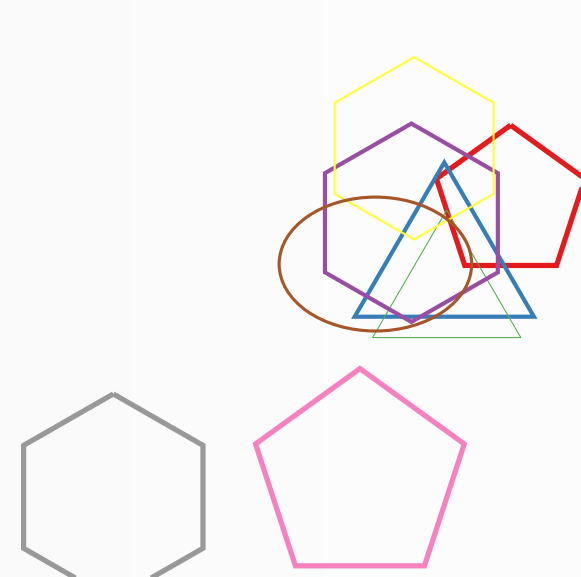[{"shape": "pentagon", "thickness": 2.5, "radius": 0.67, "center": [0.879, 0.648]}, {"shape": "triangle", "thickness": 2, "radius": 0.89, "center": [0.764, 0.54]}, {"shape": "triangle", "thickness": 0.5, "radius": 0.74, "center": [0.769, 0.488]}, {"shape": "hexagon", "thickness": 2, "radius": 0.86, "center": [0.708, 0.613]}, {"shape": "hexagon", "thickness": 1, "radius": 0.79, "center": [0.712, 0.742]}, {"shape": "oval", "thickness": 1.5, "radius": 0.83, "center": [0.646, 0.542]}, {"shape": "pentagon", "thickness": 2.5, "radius": 0.94, "center": [0.619, 0.172]}, {"shape": "hexagon", "thickness": 2.5, "radius": 0.89, "center": [0.195, 0.139]}]